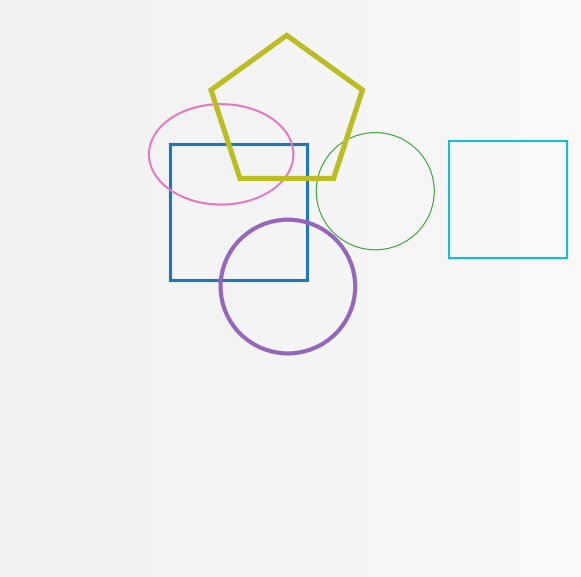[{"shape": "square", "thickness": 1.5, "radius": 0.59, "center": [0.41, 0.632]}, {"shape": "circle", "thickness": 0.5, "radius": 0.51, "center": [0.646, 0.668]}, {"shape": "circle", "thickness": 2, "radius": 0.58, "center": [0.495, 0.503]}, {"shape": "oval", "thickness": 1, "radius": 0.62, "center": [0.38, 0.732]}, {"shape": "pentagon", "thickness": 2.5, "radius": 0.68, "center": [0.493, 0.801]}, {"shape": "square", "thickness": 1, "radius": 0.5, "center": [0.874, 0.654]}]